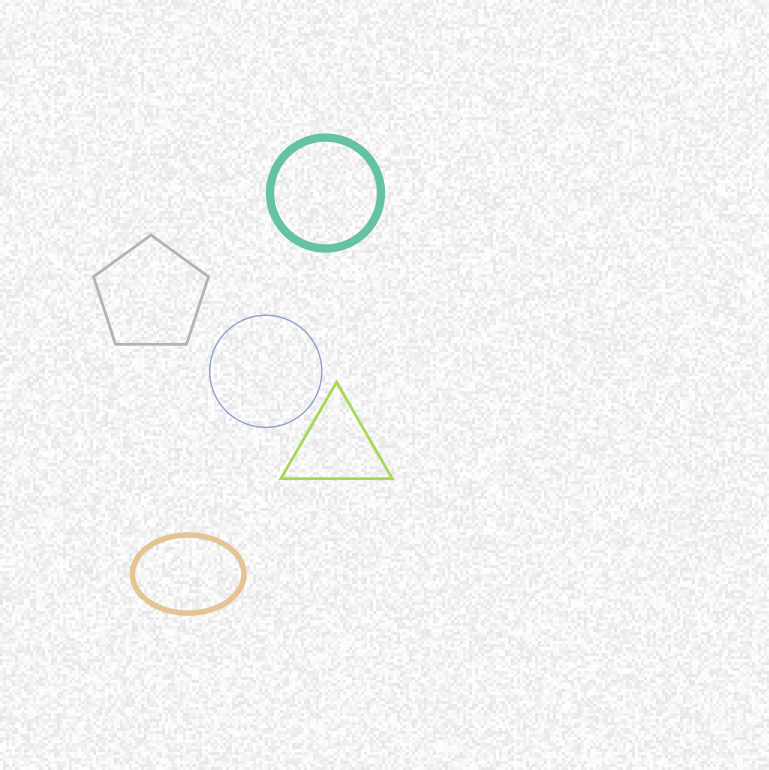[{"shape": "circle", "thickness": 3, "radius": 0.36, "center": [0.423, 0.749]}, {"shape": "circle", "thickness": 0.5, "radius": 0.36, "center": [0.345, 0.518]}, {"shape": "triangle", "thickness": 1, "radius": 0.42, "center": [0.437, 0.42]}, {"shape": "oval", "thickness": 2, "radius": 0.36, "center": [0.244, 0.254]}, {"shape": "pentagon", "thickness": 1, "radius": 0.39, "center": [0.196, 0.616]}]